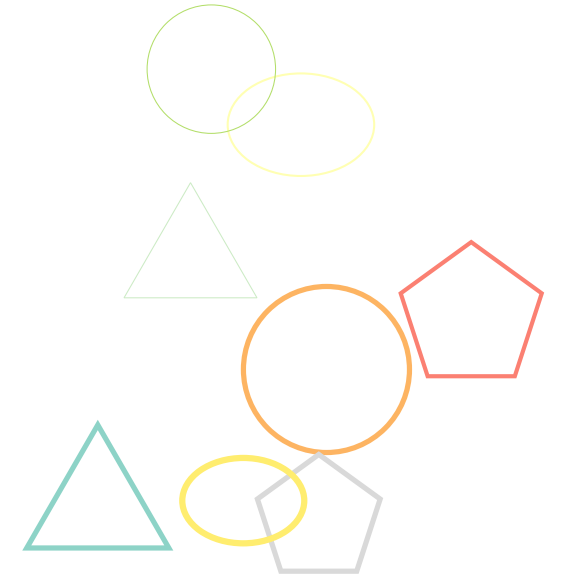[{"shape": "triangle", "thickness": 2.5, "radius": 0.71, "center": [0.169, 0.121]}, {"shape": "oval", "thickness": 1, "radius": 0.63, "center": [0.521, 0.783]}, {"shape": "pentagon", "thickness": 2, "radius": 0.64, "center": [0.816, 0.452]}, {"shape": "circle", "thickness": 2.5, "radius": 0.72, "center": [0.565, 0.359]}, {"shape": "circle", "thickness": 0.5, "radius": 0.56, "center": [0.366, 0.879]}, {"shape": "pentagon", "thickness": 2.5, "radius": 0.56, "center": [0.552, 0.1]}, {"shape": "triangle", "thickness": 0.5, "radius": 0.66, "center": [0.33, 0.55]}, {"shape": "oval", "thickness": 3, "radius": 0.53, "center": [0.421, 0.132]}]